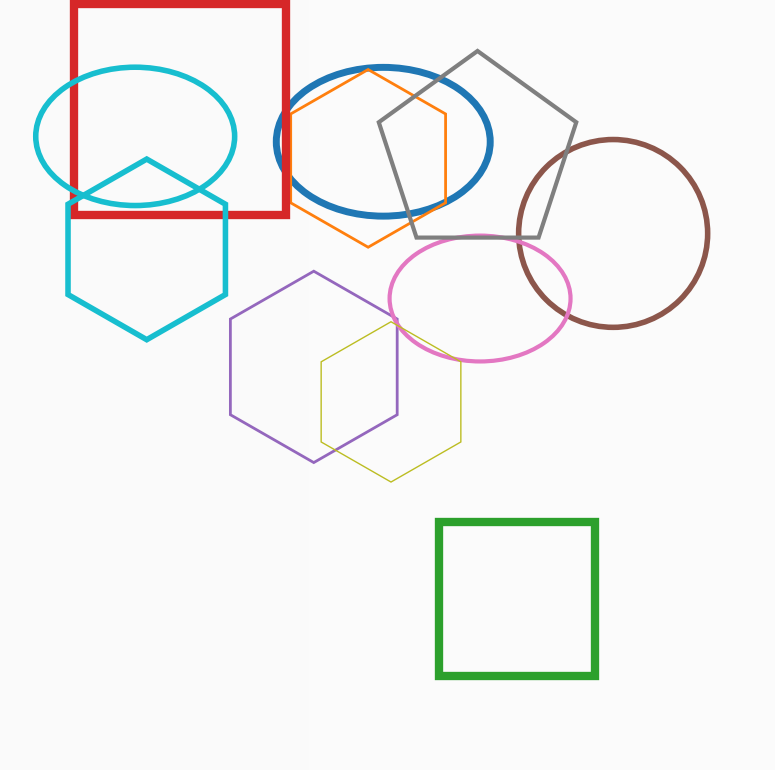[{"shape": "oval", "thickness": 2.5, "radius": 0.69, "center": [0.495, 0.816]}, {"shape": "hexagon", "thickness": 1, "radius": 0.58, "center": [0.475, 0.794]}, {"shape": "square", "thickness": 3, "radius": 0.5, "center": [0.667, 0.222]}, {"shape": "square", "thickness": 3, "radius": 0.68, "center": [0.232, 0.857]}, {"shape": "hexagon", "thickness": 1, "radius": 0.62, "center": [0.405, 0.524]}, {"shape": "circle", "thickness": 2, "radius": 0.61, "center": [0.791, 0.697]}, {"shape": "oval", "thickness": 1.5, "radius": 0.58, "center": [0.619, 0.612]}, {"shape": "pentagon", "thickness": 1.5, "radius": 0.67, "center": [0.616, 0.8]}, {"shape": "hexagon", "thickness": 0.5, "radius": 0.52, "center": [0.505, 0.478]}, {"shape": "oval", "thickness": 2, "radius": 0.64, "center": [0.174, 0.823]}, {"shape": "hexagon", "thickness": 2, "radius": 0.59, "center": [0.189, 0.676]}]